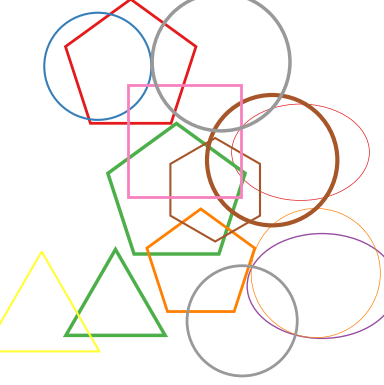[{"shape": "pentagon", "thickness": 2, "radius": 0.89, "center": [0.34, 0.824]}, {"shape": "oval", "thickness": 0.5, "radius": 0.89, "center": [0.781, 0.605]}, {"shape": "circle", "thickness": 1.5, "radius": 0.7, "center": [0.254, 0.828]}, {"shape": "triangle", "thickness": 2.5, "radius": 0.74, "center": [0.3, 0.203]}, {"shape": "pentagon", "thickness": 2.5, "radius": 0.94, "center": [0.458, 0.492]}, {"shape": "oval", "thickness": 1, "radius": 0.97, "center": [0.836, 0.257]}, {"shape": "circle", "thickness": 0.5, "radius": 0.84, "center": [0.82, 0.291]}, {"shape": "pentagon", "thickness": 2, "radius": 0.74, "center": [0.522, 0.31]}, {"shape": "triangle", "thickness": 1.5, "radius": 0.86, "center": [0.108, 0.174]}, {"shape": "circle", "thickness": 3, "radius": 0.85, "center": [0.707, 0.584]}, {"shape": "hexagon", "thickness": 1.5, "radius": 0.67, "center": [0.559, 0.507]}, {"shape": "square", "thickness": 2, "radius": 0.73, "center": [0.479, 0.634]}, {"shape": "circle", "thickness": 2, "radius": 0.72, "center": [0.629, 0.167]}, {"shape": "circle", "thickness": 2.5, "radius": 0.89, "center": [0.574, 0.839]}]